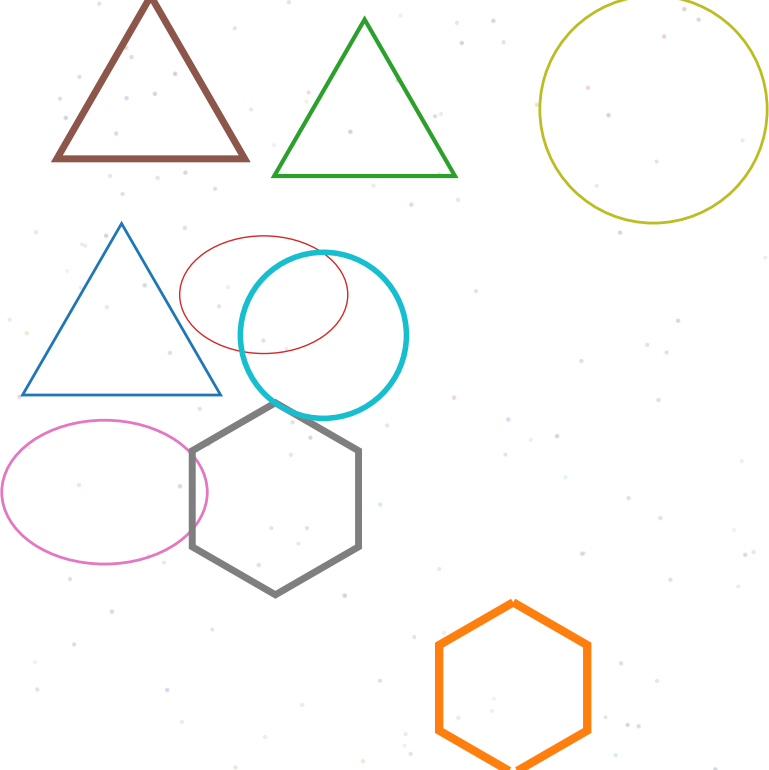[{"shape": "triangle", "thickness": 1, "radius": 0.74, "center": [0.158, 0.561]}, {"shape": "hexagon", "thickness": 3, "radius": 0.56, "center": [0.666, 0.107]}, {"shape": "triangle", "thickness": 1.5, "radius": 0.68, "center": [0.474, 0.839]}, {"shape": "oval", "thickness": 0.5, "radius": 0.55, "center": [0.343, 0.617]}, {"shape": "triangle", "thickness": 2.5, "radius": 0.7, "center": [0.196, 0.864]}, {"shape": "oval", "thickness": 1, "radius": 0.67, "center": [0.136, 0.361]}, {"shape": "hexagon", "thickness": 2.5, "radius": 0.62, "center": [0.358, 0.352]}, {"shape": "circle", "thickness": 1, "radius": 0.74, "center": [0.849, 0.858]}, {"shape": "circle", "thickness": 2, "radius": 0.54, "center": [0.42, 0.565]}]